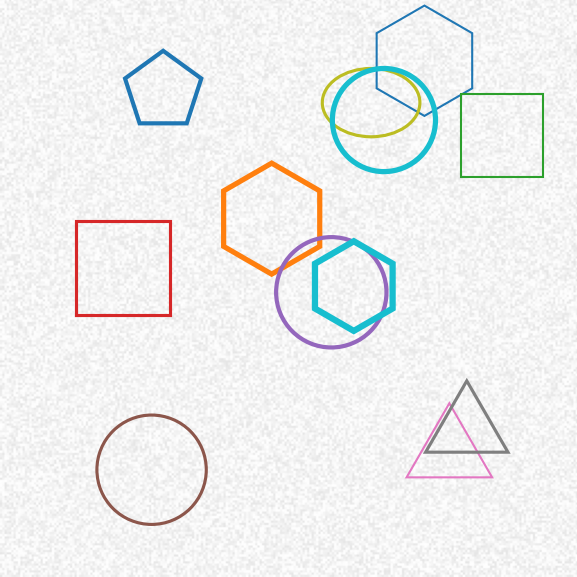[{"shape": "hexagon", "thickness": 1, "radius": 0.48, "center": [0.735, 0.894]}, {"shape": "pentagon", "thickness": 2, "radius": 0.35, "center": [0.283, 0.842]}, {"shape": "hexagon", "thickness": 2.5, "radius": 0.48, "center": [0.47, 0.621]}, {"shape": "square", "thickness": 1, "radius": 0.36, "center": [0.869, 0.765]}, {"shape": "square", "thickness": 1.5, "radius": 0.41, "center": [0.213, 0.536]}, {"shape": "circle", "thickness": 2, "radius": 0.48, "center": [0.574, 0.493]}, {"shape": "circle", "thickness": 1.5, "radius": 0.47, "center": [0.263, 0.186]}, {"shape": "triangle", "thickness": 1, "radius": 0.43, "center": [0.778, 0.215]}, {"shape": "triangle", "thickness": 1.5, "radius": 0.41, "center": [0.808, 0.257]}, {"shape": "oval", "thickness": 1.5, "radius": 0.42, "center": [0.643, 0.821]}, {"shape": "circle", "thickness": 2.5, "radius": 0.45, "center": [0.665, 0.791]}, {"shape": "hexagon", "thickness": 3, "radius": 0.39, "center": [0.613, 0.504]}]